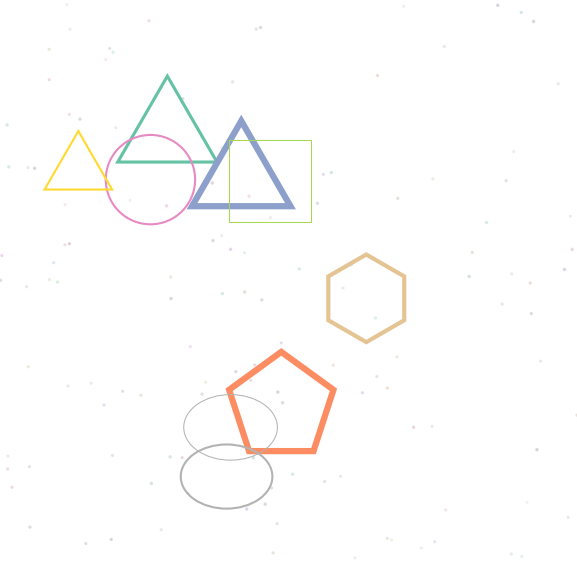[{"shape": "triangle", "thickness": 1.5, "radius": 0.5, "center": [0.29, 0.768]}, {"shape": "pentagon", "thickness": 3, "radius": 0.47, "center": [0.487, 0.295]}, {"shape": "triangle", "thickness": 3, "radius": 0.49, "center": [0.418, 0.691]}, {"shape": "circle", "thickness": 1, "radius": 0.39, "center": [0.261, 0.688]}, {"shape": "square", "thickness": 0.5, "radius": 0.36, "center": [0.468, 0.686]}, {"shape": "triangle", "thickness": 1, "radius": 0.34, "center": [0.136, 0.705]}, {"shape": "hexagon", "thickness": 2, "radius": 0.38, "center": [0.634, 0.483]}, {"shape": "oval", "thickness": 0.5, "radius": 0.41, "center": [0.399, 0.259]}, {"shape": "oval", "thickness": 1, "radius": 0.4, "center": [0.392, 0.174]}]